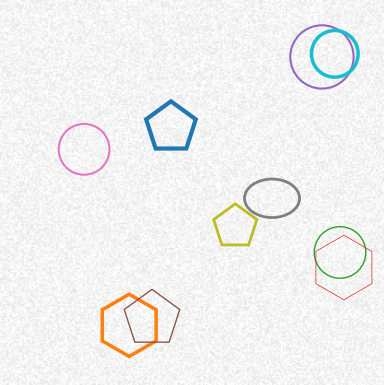[{"shape": "pentagon", "thickness": 3, "radius": 0.34, "center": [0.444, 0.669]}, {"shape": "hexagon", "thickness": 2.5, "radius": 0.4, "center": [0.336, 0.155]}, {"shape": "circle", "thickness": 1, "radius": 0.33, "center": [0.883, 0.344]}, {"shape": "hexagon", "thickness": 0.5, "radius": 0.42, "center": [0.893, 0.305]}, {"shape": "circle", "thickness": 1.5, "radius": 0.41, "center": [0.836, 0.852]}, {"shape": "pentagon", "thickness": 1, "radius": 0.38, "center": [0.395, 0.173]}, {"shape": "circle", "thickness": 1.5, "radius": 0.33, "center": [0.218, 0.612]}, {"shape": "oval", "thickness": 2, "radius": 0.36, "center": [0.707, 0.485]}, {"shape": "pentagon", "thickness": 2, "radius": 0.3, "center": [0.611, 0.412]}, {"shape": "circle", "thickness": 2.5, "radius": 0.3, "center": [0.87, 0.86]}]